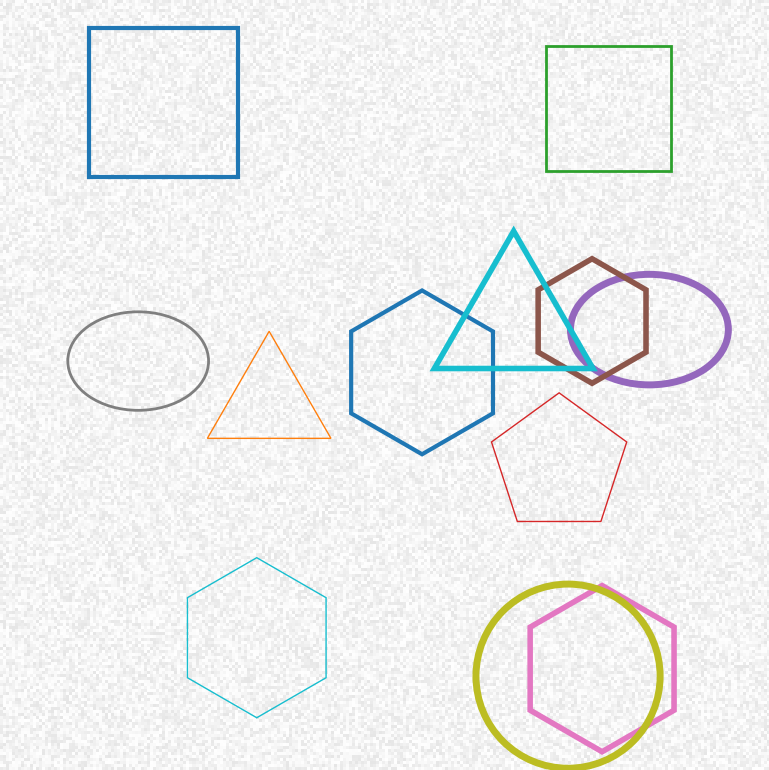[{"shape": "square", "thickness": 1.5, "radius": 0.48, "center": [0.212, 0.867]}, {"shape": "hexagon", "thickness": 1.5, "radius": 0.53, "center": [0.548, 0.516]}, {"shape": "triangle", "thickness": 0.5, "radius": 0.46, "center": [0.35, 0.477]}, {"shape": "square", "thickness": 1, "radius": 0.4, "center": [0.79, 0.859]}, {"shape": "pentagon", "thickness": 0.5, "radius": 0.46, "center": [0.726, 0.397]}, {"shape": "oval", "thickness": 2.5, "radius": 0.51, "center": [0.843, 0.572]}, {"shape": "hexagon", "thickness": 2, "radius": 0.4, "center": [0.769, 0.583]}, {"shape": "hexagon", "thickness": 2, "radius": 0.54, "center": [0.782, 0.132]}, {"shape": "oval", "thickness": 1, "radius": 0.46, "center": [0.179, 0.531]}, {"shape": "circle", "thickness": 2.5, "radius": 0.6, "center": [0.738, 0.122]}, {"shape": "triangle", "thickness": 2, "radius": 0.59, "center": [0.667, 0.581]}, {"shape": "hexagon", "thickness": 0.5, "radius": 0.52, "center": [0.333, 0.172]}]